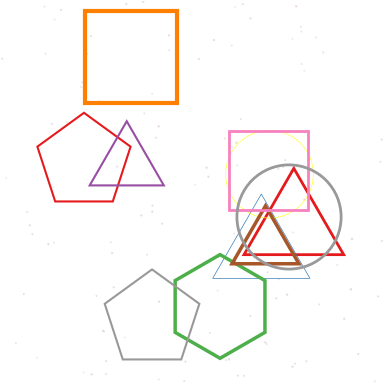[{"shape": "pentagon", "thickness": 1.5, "radius": 0.64, "center": [0.218, 0.58]}, {"shape": "triangle", "thickness": 2, "radius": 0.75, "center": [0.763, 0.413]}, {"shape": "triangle", "thickness": 0.5, "radius": 0.73, "center": [0.679, 0.35]}, {"shape": "hexagon", "thickness": 2.5, "radius": 0.67, "center": [0.572, 0.204]}, {"shape": "triangle", "thickness": 1.5, "radius": 0.56, "center": [0.329, 0.574]}, {"shape": "square", "thickness": 3, "radius": 0.6, "center": [0.34, 0.852]}, {"shape": "circle", "thickness": 0.5, "radius": 0.57, "center": [0.7, 0.548]}, {"shape": "triangle", "thickness": 2.5, "radius": 0.5, "center": [0.69, 0.365]}, {"shape": "square", "thickness": 2, "radius": 0.51, "center": [0.698, 0.558]}, {"shape": "pentagon", "thickness": 1.5, "radius": 0.65, "center": [0.395, 0.171]}, {"shape": "circle", "thickness": 2, "radius": 0.68, "center": [0.751, 0.436]}]